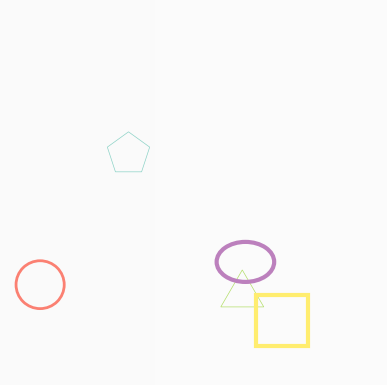[{"shape": "pentagon", "thickness": 0.5, "radius": 0.29, "center": [0.332, 0.6]}, {"shape": "circle", "thickness": 2, "radius": 0.31, "center": [0.104, 0.261]}, {"shape": "triangle", "thickness": 0.5, "radius": 0.32, "center": [0.625, 0.235]}, {"shape": "oval", "thickness": 3, "radius": 0.37, "center": [0.633, 0.32]}, {"shape": "square", "thickness": 3, "radius": 0.33, "center": [0.728, 0.169]}]